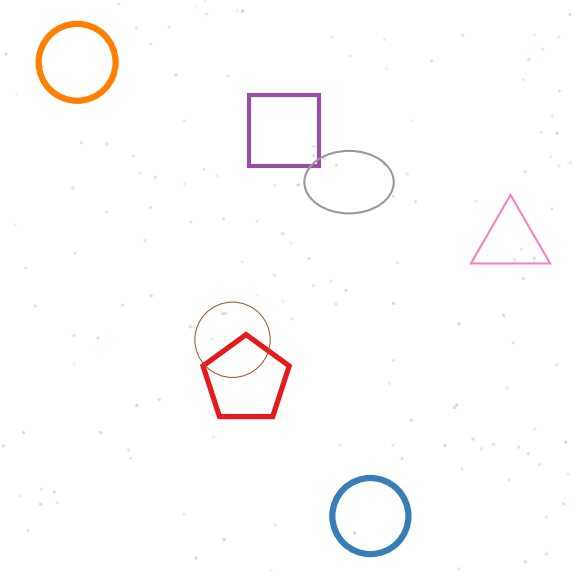[{"shape": "pentagon", "thickness": 2.5, "radius": 0.39, "center": [0.426, 0.341]}, {"shape": "circle", "thickness": 3, "radius": 0.33, "center": [0.641, 0.105]}, {"shape": "square", "thickness": 2, "radius": 0.3, "center": [0.492, 0.773]}, {"shape": "circle", "thickness": 3, "radius": 0.33, "center": [0.134, 0.891]}, {"shape": "circle", "thickness": 0.5, "radius": 0.33, "center": [0.403, 0.411]}, {"shape": "triangle", "thickness": 1, "radius": 0.4, "center": [0.884, 0.582]}, {"shape": "oval", "thickness": 1, "radius": 0.39, "center": [0.604, 0.684]}]